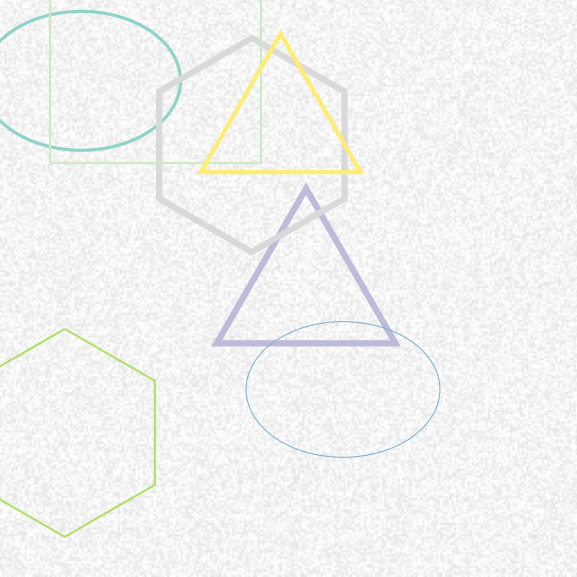[{"shape": "oval", "thickness": 1.5, "radius": 0.86, "center": [0.141, 0.859]}, {"shape": "triangle", "thickness": 3, "radius": 0.89, "center": [0.53, 0.494]}, {"shape": "oval", "thickness": 0.5, "radius": 0.84, "center": [0.594, 0.325]}, {"shape": "hexagon", "thickness": 1, "radius": 0.9, "center": [0.112, 0.25]}, {"shape": "hexagon", "thickness": 3, "radius": 0.93, "center": [0.436, 0.748]}, {"shape": "square", "thickness": 1, "radius": 0.91, "center": [0.27, 0.9]}, {"shape": "triangle", "thickness": 2, "radius": 0.8, "center": [0.486, 0.781]}]